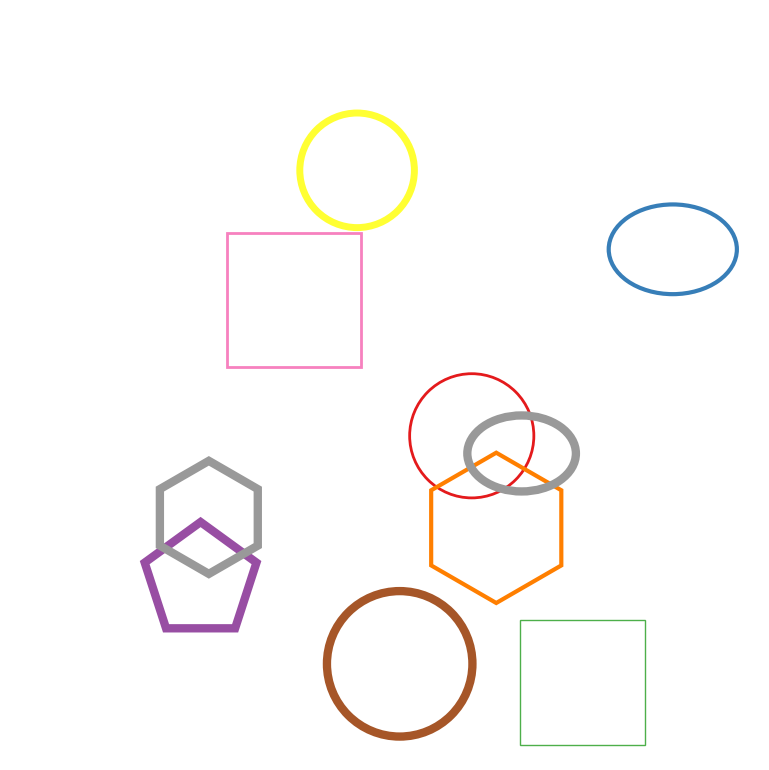[{"shape": "circle", "thickness": 1, "radius": 0.4, "center": [0.613, 0.434]}, {"shape": "oval", "thickness": 1.5, "radius": 0.42, "center": [0.874, 0.676]}, {"shape": "square", "thickness": 0.5, "radius": 0.41, "center": [0.757, 0.114]}, {"shape": "pentagon", "thickness": 3, "radius": 0.38, "center": [0.26, 0.246]}, {"shape": "hexagon", "thickness": 1.5, "radius": 0.49, "center": [0.644, 0.314]}, {"shape": "circle", "thickness": 2.5, "radius": 0.37, "center": [0.464, 0.779]}, {"shape": "circle", "thickness": 3, "radius": 0.47, "center": [0.519, 0.138]}, {"shape": "square", "thickness": 1, "radius": 0.43, "center": [0.381, 0.61]}, {"shape": "oval", "thickness": 3, "radius": 0.35, "center": [0.677, 0.411]}, {"shape": "hexagon", "thickness": 3, "radius": 0.37, "center": [0.271, 0.328]}]